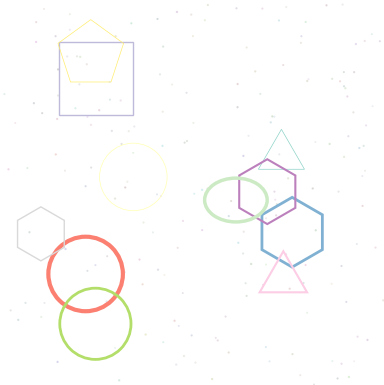[{"shape": "triangle", "thickness": 0.5, "radius": 0.35, "center": [0.731, 0.595]}, {"shape": "circle", "thickness": 0.5, "radius": 0.44, "center": [0.346, 0.54]}, {"shape": "square", "thickness": 1, "radius": 0.48, "center": [0.249, 0.796]}, {"shape": "circle", "thickness": 3, "radius": 0.48, "center": [0.222, 0.288]}, {"shape": "hexagon", "thickness": 2, "radius": 0.45, "center": [0.759, 0.397]}, {"shape": "circle", "thickness": 2, "radius": 0.46, "center": [0.248, 0.159]}, {"shape": "triangle", "thickness": 1.5, "radius": 0.36, "center": [0.736, 0.276]}, {"shape": "hexagon", "thickness": 1, "radius": 0.35, "center": [0.106, 0.393]}, {"shape": "hexagon", "thickness": 1.5, "radius": 0.42, "center": [0.694, 0.502]}, {"shape": "oval", "thickness": 2.5, "radius": 0.41, "center": [0.613, 0.48]}, {"shape": "pentagon", "thickness": 0.5, "radius": 0.45, "center": [0.236, 0.86]}]